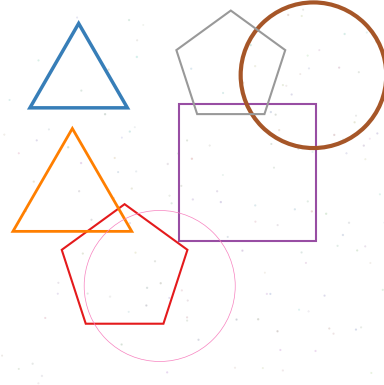[{"shape": "pentagon", "thickness": 1.5, "radius": 0.86, "center": [0.324, 0.298]}, {"shape": "triangle", "thickness": 2.5, "radius": 0.73, "center": [0.204, 0.793]}, {"shape": "square", "thickness": 1.5, "radius": 0.89, "center": [0.643, 0.551]}, {"shape": "triangle", "thickness": 2, "radius": 0.89, "center": [0.188, 0.488]}, {"shape": "circle", "thickness": 3, "radius": 0.95, "center": [0.814, 0.805]}, {"shape": "circle", "thickness": 0.5, "radius": 0.98, "center": [0.415, 0.257]}, {"shape": "pentagon", "thickness": 1.5, "radius": 0.74, "center": [0.599, 0.824]}]